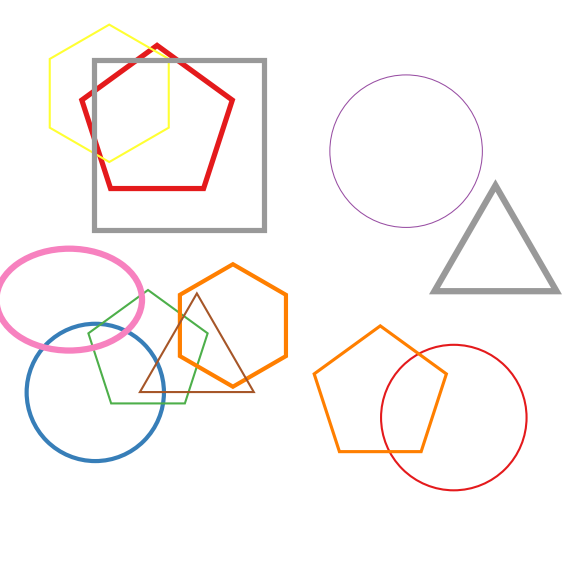[{"shape": "circle", "thickness": 1, "radius": 0.63, "center": [0.786, 0.276]}, {"shape": "pentagon", "thickness": 2.5, "radius": 0.68, "center": [0.272, 0.783]}, {"shape": "circle", "thickness": 2, "radius": 0.59, "center": [0.165, 0.32]}, {"shape": "pentagon", "thickness": 1, "radius": 0.54, "center": [0.256, 0.388]}, {"shape": "circle", "thickness": 0.5, "radius": 0.66, "center": [0.703, 0.737]}, {"shape": "pentagon", "thickness": 1.5, "radius": 0.6, "center": [0.658, 0.314]}, {"shape": "hexagon", "thickness": 2, "radius": 0.53, "center": [0.403, 0.436]}, {"shape": "hexagon", "thickness": 1, "radius": 0.59, "center": [0.189, 0.838]}, {"shape": "triangle", "thickness": 1, "radius": 0.57, "center": [0.341, 0.377]}, {"shape": "oval", "thickness": 3, "radius": 0.63, "center": [0.12, 0.48]}, {"shape": "square", "thickness": 2.5, "radius": 0.74, "center": [0.31, 0.748]}, {"shape": "triangle", "thickness": 3, "radius": 0.61, "center": [0.858, 0.556]}]